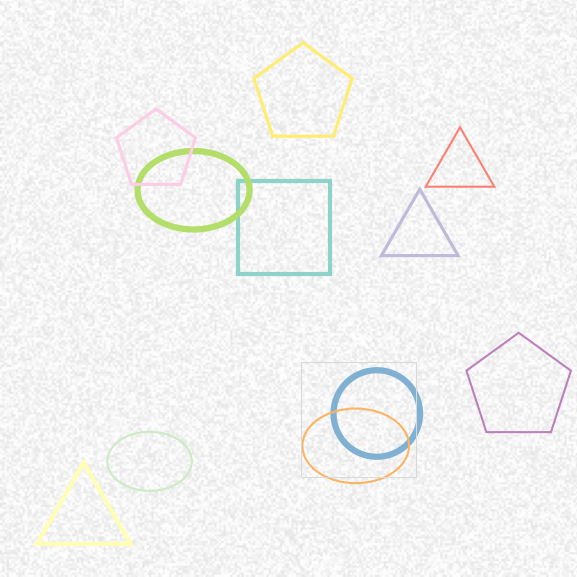[{"shape": "square", "thickness": 2, "radius": 0.4, "center": [0.492, 0.605]}, {"shape": "triangle", "thickness": 2, "radius": 0.47, "center": [0.145, 0.104]}, {"shape": "triangle", "thickness": 1.5, "radius": 0.38, "center": [0.727, 0.595]}, {"shape": "triangle", "thickness": 1, "radius": 0.34, "center": [0.797, 0.71]}, {"shape": "circle", "thickness": 3, "radius": 0.37, "center": [0.652, 0.283]}, {"shape": "oval", "thickness": 1, "radius": 0.46, "center": [0.616, 0.227]}, {"shape": "oval", "thickness": 3, "radius": 0.48, "center": [0.335, 0.67]}, {"shape": "pentagon", "thickness": 1.5, "radius": 0.36, "center": [0.27, 0.738]}, {"shape": "square", "thickness": 0.5, "radius": 0.5, "center": [0.621, 0.272]}, {"shape": "pentagon", "thickness": 1, "radius": 0.48, "center": [0.898, 0.328]}, {"shape": "oval", "thickness": 1, "radius": 0.37, "center": [0.259, 0.2]}, {"shape": "pentagon", "thickness": 1.5, "radius": 0.45, "center": [0.525, 0.836]}]